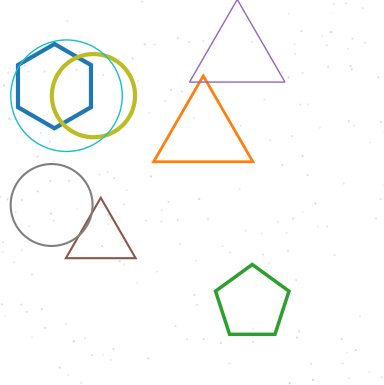[{"shape": "hexagon", "thickness": 3, "radius": 0.55, "center": [0.141, 0.776]}, {"shape": "triangle", "thickness": 2, "radius": 0.74, "center": [0.528, 0.654]}, {"shape": "pentagon", "thickness": 2.5, "radius": 0.5, "center": [0.655, 0.213]}, {"shape": "triangle", "thickness": 1, "radius": 0.72, "center": [0.616, 0.858]}, {"shape": "triangle", "thickness": 1.5, "radius": 0.52, "center": [0.262, 0.382]}, {"shape": "circle", "thickness": 1.5, "radius": 0.53, "center": [0.134, 0.468]}, {"shape": "circle", "thickness": 3, "radius": 0.54, "center": [0.243, 0.752]}, {"shape": "circle", "thickness": 1, "radius": 0.72, "center": [0.173, 0.751]}]